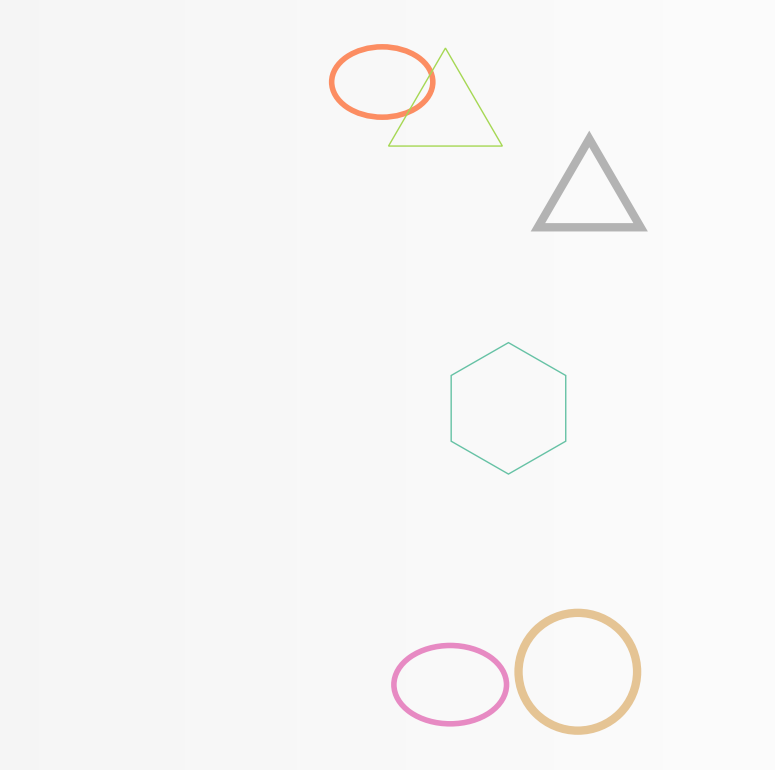[{"shape": "hexagon", "thickness": 0.5, "radius": 0.43, "center": [0.656, 0.47]}, {"shape": "oval", "thickness": 2, "radius": 0.33, "center": [0.493, 0.893]}, {"shape": "oval", "thickness": 2, "radius": 0.36, "center": [0.581, 0.111]}, {"shape": "triangle", "thickness": 0.5, "radius": 0.42, "center": [0.575, 0.853]}, {"shape": "circle", "thickness": 3, "radius": 0.38, "center": [0.746, 0.128]}, {"shape": "triangle", "thickness": 3, "radius": 0.38, "center": [0.76, 0.743]}]